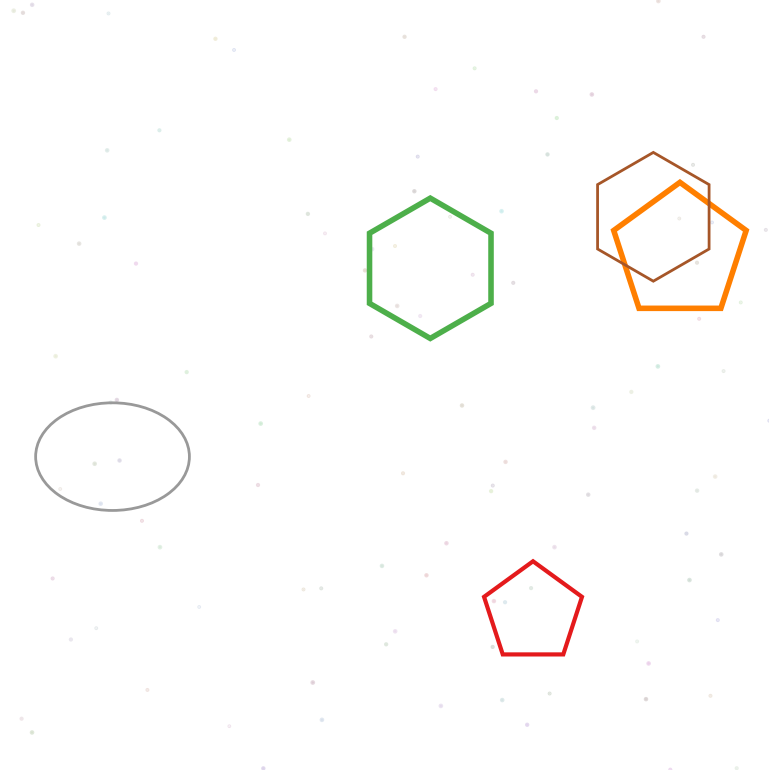[{"shape": "pentagon", "thickness": 1.5, "radius": 0.33, "center": [0.692, 0.204]}, {"shape": "hexagon", "thickness": 2, "radius": 0.46, "center": [0.559, 0.652]}, {"shape": "pentagon", "thickness": 2, "radius": 0.45, "center": [0.883, 0.673]}, {"shape": "hexagon", "thickness": 1, "radius": 0.42, "center": [0.848, 0.718]}, {"shape": "oval", "thickness": 1, "radius": 0.5, "center": [0.146, 0.407]}]